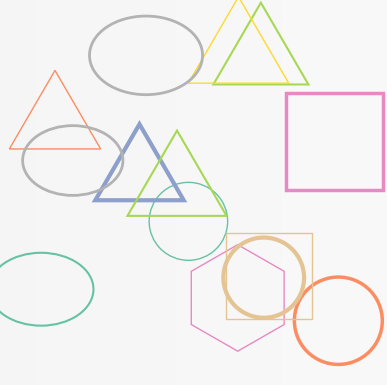[{"shape": "oval", "thickness": 1.5, "radius": 0.68, "center": [0.106, 0.249]}, {"shape": "circle", "thickness": 1, "radius": 0.51, "center": [0.486, 0.425]}, {"shape": "circle", "thickness": 2.5, "radius": 0.57, "center": [0.873, 0.167]}, {"shape": "triangle", "thickness": 1, "radius": 0.68, "center": [0.142, 0.681]}, {"shape": "triangle", "thickness": 3, "radius": 0.66, "center": [0.36, 0.546]}, {"shape": "hexagon", "thickness": 1, "radius": 0.69, "center": [0.613, 0.226]}, {"shape": "square", "thickness": 2.5, "radius": 0.63, "center": [0.863, 0.633]}, {"shape": "triangle", "thickness": 1.5, "radius": 0.74, "center": [0.457, 0.513]}, {"shape": "triangle", "thickness": 1.5, "radius": 0.71, "center": [0.673, 0.851]}, {"shape": "triangle", "thickness": 1, "radius": 0.75, "center": [0.615, 0.859]}, {"shape": "circle", "thickness": 3, "radius": 0.52, "center": [0.681, 0.279]}, {"shape": "square", "thickness": 1, "radius": 0.56, "center": [0.695, 0.284]}, {"shape": "oval", "thickness": 2, "radius": 0.65, "center": [0.188, 0.583]}, {"shape": "oval", "thickness": 2, "radius": 0.73, "center": [0.377, 0.856]}]